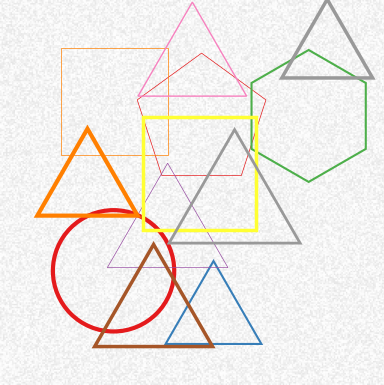[{"shape": "pentagon", "thickness": 0.5, "radius": 0.88, "center": [0.524, 0.686]}, {"shape": "circle", "thickness": 3, "radius": 0.79, "center": [0.295, 0.297]}, {"shape": "triangle", "thickness": 1.5, "radius": 0.72, "center": [0.555, 0.178]}, {"shape": "hexagon", "thickness": 1.5, "radius": 0.86, "center": [0.802, 0.699]}, {"shape": "triangle", "thickness": 0.5, "radius": 0.9, "center": [0.435, 0.395]}, {"shape": "square", "thickness": 0.5, "radius": 0.7, "center": [0.297, 0.736]}, {"shape": "triangle", "thickness": 3, "radius": 0.75, "center": [0.227, 0.515]}, {"shape": "square", "thickness": 2.5, "radius": 0.74, "center": [0.519, 0.549]}, {"shape": "triangle", "thickness": 2.5, "radius": 0.88, "center": [0.399, 0.188]}, {"shape": "triangle", "thickness": 1, "radius": 0.81, "center": [0.5, 0.832]}, {"shape": "triangle", "thickness": 2, "radius": 0.98, "center": [0.609, 0.467]}, {"shape": "triangle", "thickness": 2.5, "radius": 0.68, "center": [0.85, 0.866]}]